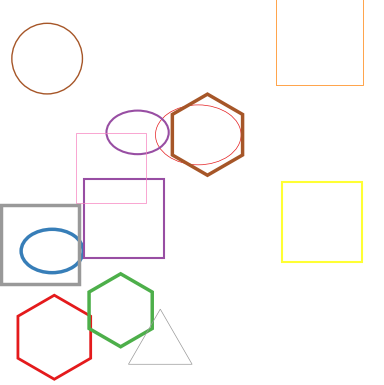[{"shape": "oval", "thickness": 0.5, "radius": 0.56, "center": [0.515, 0.65]}, {"shape": "hexagon", "thickness": 2, "radius": 0.55, "center": [0.141, 0.124]}, {"shape": "oval", "thickness": 2.5, "radius": 0.4, "center": [0.135, 0.348]}, {"shape": "hexagon", "thickness": 2.5, "radius": 0.47, "center": [0.313, 0.194]}, {"shape": "oval", "thickness": 1.5, "radius": 0.4, "center": [0.357, 0.656]}, {"shape": "square", "thickness": 1.5, "radius": 0.52, "center": [0.322, 0.432]}, {"shape": "square", "thickness": 0.5, "radius": 0.57, "center": [0.83, 0.892]}, {"shape": "square", "thickness": 1.5, "radius": 0.52, "center": [0.837, 0.423]}, {"shape": "circle", "thickness": 1, "radius": 0.46, "center": [0.122, 0.848]}, {"shape": "hexagon", "thickness": 2.5, "radius": 0.53, "center": [0.539, 0.65]}, {"shape": "square", "thickness": 0.5, "radius": 0.45, "center": [0.289, 0.564]}, {"shape": "triangle", "thickness": 0.5, "radius": 0.48, "center": [0.416, 0.102]}, {"shape": "square", "thickness": 2.5, "radius": 0.51, "center": [0.104, 0.365]}]